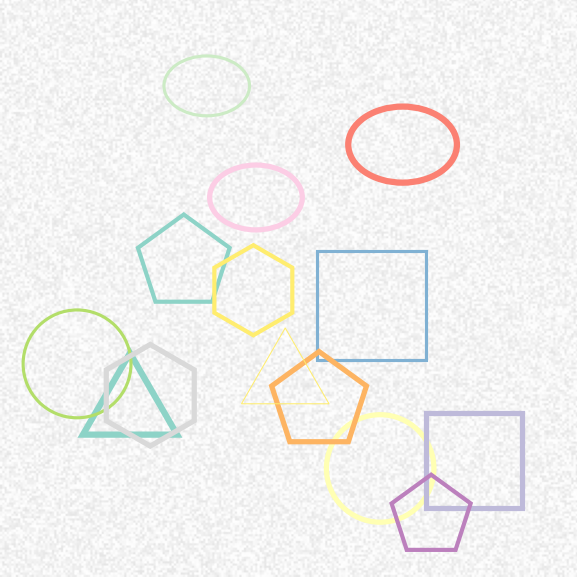[{"shape": "triangle", "thickness": 3, "radius": 0.47, "center": [0.225, 0.294]}, {"shape": "pentagon", "thickness": 2, "radius": 0.42, "center": [0.318, 0.544]}, {"shape": "circle", "thickness": 2.5, "radius": 0.47, "center": [0.658, 0.188]}, {"shape": "square", "thickness": 2.5, "radius": 0.41, "center": [0.821, 0.202]}, {"shape": "oval", "thickness": 3, "radius": 0.47, "center": [0.697, 0.749]}, {"shape": "square", "thickness": 1.5, "radius": 0.47, "center": [0.643, 0.47]}, {"shape": "pentagon", "thickness": 2.5, "radius": 0.43, "center": [0.552, 0.304]}, {"shape": "circle", "thickness": 1.5, "radius": 0.47, "center": [0.133, 0.369]}, {"shape": "oval", "thickness": 2.5, "radius": 0.4, "center": [0.443, 0.657]}, {"shape": "hexagon", "thickness": 2.5, "radius": 0.44, "center": [0.26, 0.315]}, {"shape": "pentagon", "thickness": 2, "radius": 0.36, "center": [0.747, 0.105]}, {"shape": "oval", "thickness": 1.5, "radius": 0.37, "center": [0.358, 0.85]}, {"shape": "triangle", "thickness": 0.5, "radius": 0.44, "center": [0.494, 0.344]}, {"shape": "hexagon", "thickness": 2, "radius": 0.39, "center": [0.439, 0.497]}]